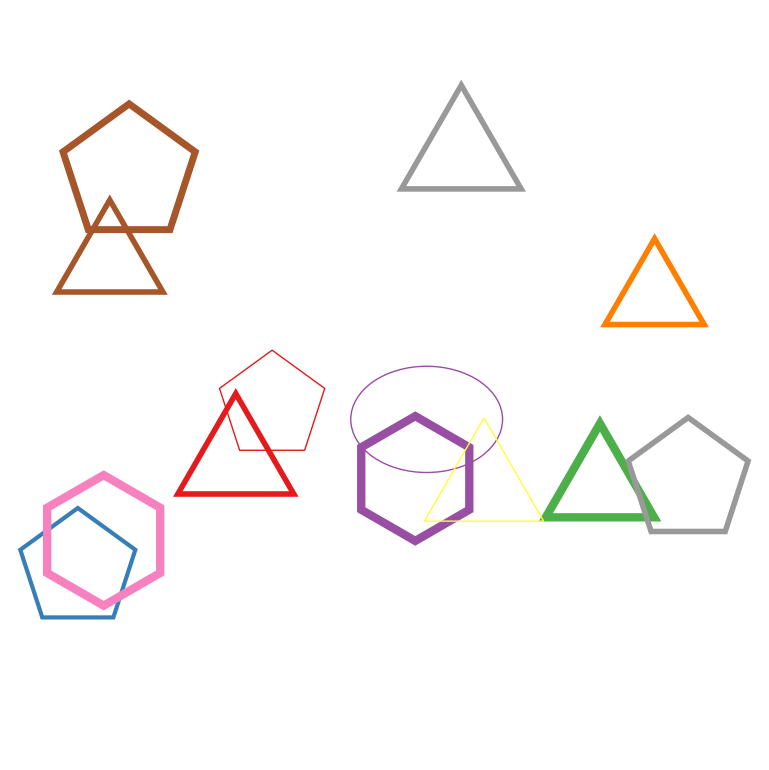[{"shape": "triangle", "thickness": 2, "radius": 0.43, "center": [0.306, 0.402]}, {"shape": "pentagon", "thickness": 0.5, "radius": 0.36, "center": [0.353, 0.473]}, {"shape": "pentagon", "thickness": 1.5, "radius": 0.39, "center": [0.101, 0.262]}, {"shape": "triangle", "thickness": 3, "radius": 0.41, "center": [0.779, 0.369]}, {"shape": "hexagon", "thickness": 3, "radius": 0.41, "center": [0.539, 0.379]}, {"shape": "oval", "thickness": 0.5, "radius": 0.49, "center": [0.554, 0.455]}, {"shape": "triangle", "thickness": 2, "radius": 0.37, "center": [0.85, 0.616]}, {"shape": "triangle", "thickness": 0.5, "radius": 0.45, "center": [0.629, 0.368]}, {"shape": "triangle", "thickness": 2, "radius": 0.4, "center": [0.143, 0.661]}, {"shape": "pentagon", "thickness": 2.5, "radius": 0.45, "center": [0.168, 0.775]}, {"shape": "hexagon", "thickness": 3, "radius": 0.42, "center": [0.135, 0.298]}, {"shape": "triangle", "thickness": 2, "radius": 0.45, "center": [0.599, 0.8]}, {"shape": "pentagon", "thickness": 2, "radius": 0.41, "center": [0.894, 0.376]}]